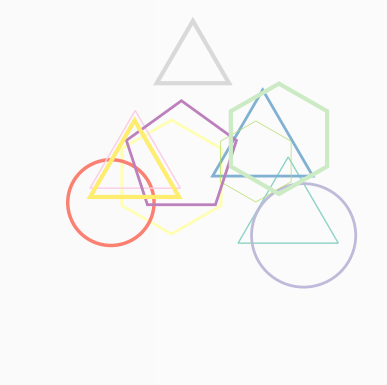[{"shape": "triangle", "thickness": 1, "radius": 0.75, "center": [0.744, 0.443]}, {"shape": "hexagon", "thickness": 2, "radius": 0.74, "center": [0.443, 0.54]}, {"shape": "circle", "thickness": 2, "radius": 0.67, "center": [0.784, 0.389]}, {"shape": "circle", "thickness": 2.5, "radius": 0.56, "center": [0.286, 0.474]}, {"shape": "triangle", "thickness": 2, "radius": 0.75, "center": [0.678, 0.617]}, {"shape": "hexagon", "thickness": 0.5, "radius": 0.53, "center": [0.66, 0.58]}, {"shape": "triangle", "thickness": 1, "radius": 0.67, "center": [0.349, 0.578]}, {"shape": "triangle", "thickness": 3, "radius": 0.54, "center": [0.498, 0.838]}, {"shape": "pentagon", "thickness": 2, "radius": 0.75, "center": [0.468, 0.589]}, {"shape": "hexagon", "thickness": 3, "radius": 0.72, "center": [0.72, 0.639]}, {"shape": "triangle", "thickness": 3, "radius": 0.66, "center": [0.347, 0.555]}]